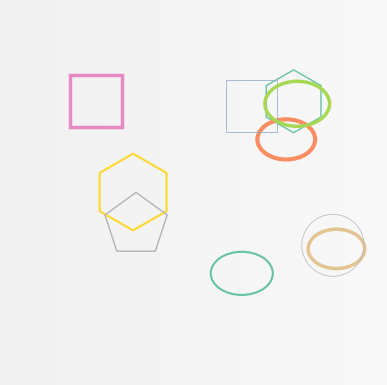[{"shape": "oval", "thickness": 1.5, "radius": 0.4, "center": [0.624, 0.29]}, {"shape": "hexagon", "thickness": 1, "radius": 0.41, "center": [0.758, 0.737]}, {"shape": "oval", "thickness": 3, "radius": 0.37, "center": [0.739, 0.638]}, {"shape": "square", "thickness": 0.5, "radius": 0.33, "center": [0.649, 0.724]}, {"shape": "square", "thickness": 2.5, "radius": 0.34, "center": [0.248, 0.738]}, {"shape": "oval", "thickness": 2.5, "radius": 0.42, "center": [0.767, 0.73]}, {"shape": "hexagon", "thickness": 1.5, "radius": 0.5, "center": [0.343, 0.501]}, {"shape": "oval", "thickness": 2.5, "radius": 0.36, "center": [0.868, 0.354]}, {"shape": "circle", "thickness": 0.5, "radius": 0.4, "center": [0.859, 0.363]}, {"shape": "pentagon", "thickness": 1, "radius": 0.42, "center": [0.351, 0.416]}]